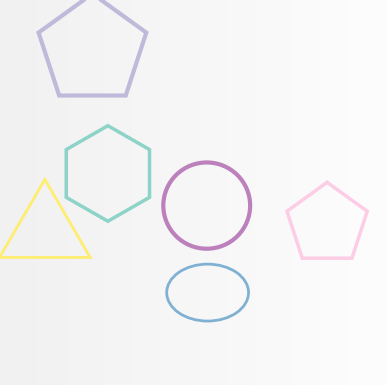[{"shape": "hexagon", "thickness": 2.5, "radius": 0.62, "center": [0.278, 0.549]}, {"shape": "pentagon", "thickness": 3, "radius": 0.73, "center": [0.239, 0.87]}, {"shape": "oval", "thickness": 2, "radius": 0.53, "center": [0.536, 0.24]}, {"shape": "pentagon", "thickness": 2.5, "radius": 0.54, "center": [0.844, 0.418]}, {"shape": "circle", "thickness": 3, "radius": 0.56, "center": [0.533, 0.466]}, {"shape": "triangle", "thickness": 2, "radius": 0.68, "center": [0.116, 0.399]}]